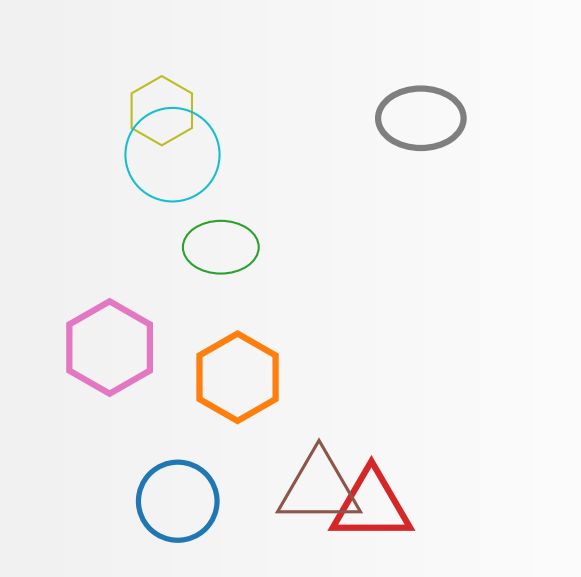[{"shape": "circle", "thickness": 2.5, "radius": 0.34, "center": [0.306, 0.131]}, {"shape": "hexagon", "thickness": 3, "radius": 0.38, "center": [0.409, 0.346]}, {"shape": "oval", "thickness": 1, "radius": 0.33, "center": [0.38, 0.571]}, {"shape": "triangle", "thickness": 3, "radius": 0.38, "center": [0.639, 0.124]}, {"shape": "triangle", "thickness": 1.5, "radius": 0.41, "center": [0.549, 0.154]}, {"shape": "hexagon", "thickness": 3, "radius": 0.4, "center": [0.189, 0.397]}, {"shape": "oval", "thickness": 3, "radius": 0.37, "center": [0.724, 0.794]}, {"shape": "hexagon", "thickness": 1, "radius": 0.3, "center": [0.278, 0.807]}, {"shape": "circle", "thickness": 1, "radius": 0.4, "center": [0.297, 0.731]}]